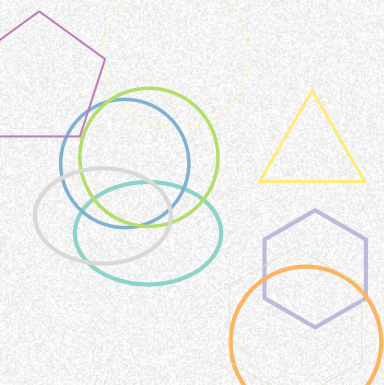[{"shape": "oval", "thickness": 3, "radius": 0.95, "center": [0.384, 0.394]}, {"shape": "circle", "thickness": 0.5, "radius": 0.93, "center": [0.456, 0.855]}, {"shape": "hexagon", "thickness": 3, "radius": 0.76, "center": [0.819, 0.302]}, {"shape": "circle", "thickness": 2.5, "radius": 0.83, "center": [0.324, 0.575]}, {"shape": "circle", "thickness": 3, "radius": 0.98, "center": [0.794, 0.112]}, {"shape": "circle", "thickness": 2.5, "radius": 0.9, "center": [0.387, 0.591]}, {"shape": "oval", "thickness": 3, "radius": 0.88, "center": [0.267, 0.439]}, {"shape": "pentagon", "thickness": 1.5, "radius": 0.9, "center": [0.102, 0.791]}, {"shape": "hexagon", "thickness": 0.5, "radius": 0.99, "center": [0.768, 0.159]}, {"shape": "triangle", "thickness": 2, "radius": 0.79, "center": [0.811, 0.607]}]